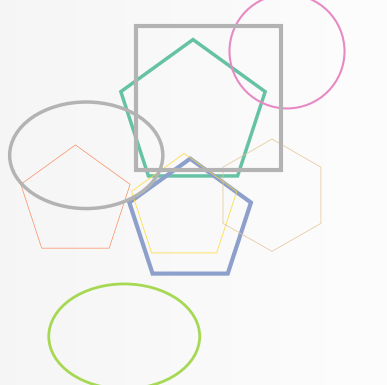[{"shape": "pentagon", "thickness": 2.5, "radius": 0.98, "center": [0.498, 0.701]}, {"shape": "pentagon", "thickness": 0.5, "radius": 0.74, "center": [0.195, 0.475]}, {"shape": "pentagon", "thickness": 3, "radius": 0.83, "center": [0.491, 0.423]}, {"shape": "circle", "thickness": 1.5, "radius": 0.74, "center": [0.741, 0.867]}, {"shape": "oval", "thickness": 2, "radius": 0.97, "center": [0.321, 0.126]}, {"shape": "pentagon", "thickness": 0.5, "radius": 0.71, "center": [0.475, 0.459]}, {"shape": "hexagon", "thickness": 0.5, "radius": 0.73, "center": [0.702, 0.493]}, {"shape": "oval", "thickness": 2.5, "radius": 0.99, "center": [0.223, 0.597]}, {"shape": "square", "thickness": 3, "radius": 0.94, "center": [0.538, 0.745]}]